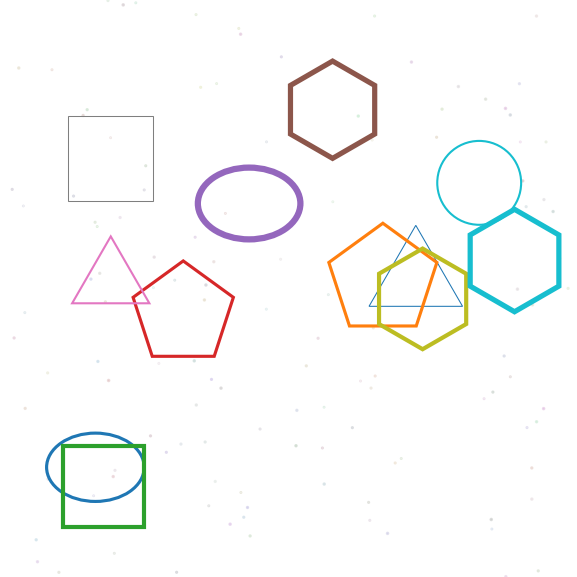[{"shape": "oval", "thickness": 1.5, "radius": 0.42, "center": [0.165, 0.19]}, {"shape": "triangle", "thickness": 0.5, "radius": 0.47, "center": [0.72, 0.515]}, {"shape": "pentagon", "thickness": 1.5, "radius": 0.49, "center": [0.663, 0.514]}, {"shape": "square", "thickness": 2, "radius": 0.35, "center": [0.179, 0.156]}, {"shape": "pentagon", "thickness": 1.5, "radius": 0.46, "center": [0.317, 0.456]}, {"shape": "oval", "thickness": 3, "radius": 0.44, "center": [0.431, 0.647]}, {"shape": "hexagon", "thickness": 2.5, "radius": 0.42, "center": [0.576, 0.809]}, {"shape": "triangle", "thickness": 1, "radius": 0.39, "center": [0.192, 0.513]}, {"shape": "square", "thickness": 0.5, "radius": 0.37, "center": [0.192, 0.724]}, {"shape": "hexagon", "thickness": 2, "radius": 0.44, "center": [0.732, 0.482]}, {"shape": "circle", "thickness": 1, "radius": 0.36, "center": [0.83, 0.683]}, {"shape": "hexagon", "thickness": 2.5, "radius": 0.44, "center": [0.891, 0.548]}]